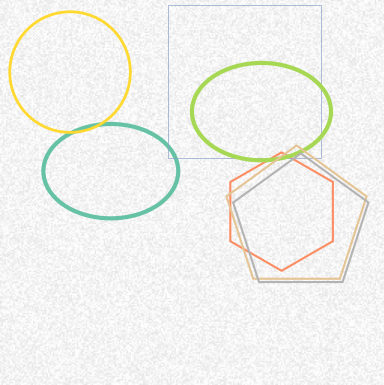[{"shape": "oval", "thickness": 3, "radius": 0.88, "center": [0.288, 0.555]}, {"shape": "hexagon", "thickness": 1.5, "radius": 0.77, "center": [0.731, 0.45]}, {"shape": "square", "thickness": 0.5, "radius": 0.99, "center": [0.634, 0.788]}, {"shape": "oval", "thickness": 3, "radius": 0.9, "center": [0.679, 0.71]}, {"shape": "circle", "thickness": 2, "radius": 0.78, "center": [0.182, 0.813]}, {"shape": "pentagon", "thickness": 1.5, "radius": 0.96, "center": [0.77, 0.431]}, {"shape": "pentagon", "thickness": 1.5, "radius": 0.92, "center": [0.781, 0.417]}]